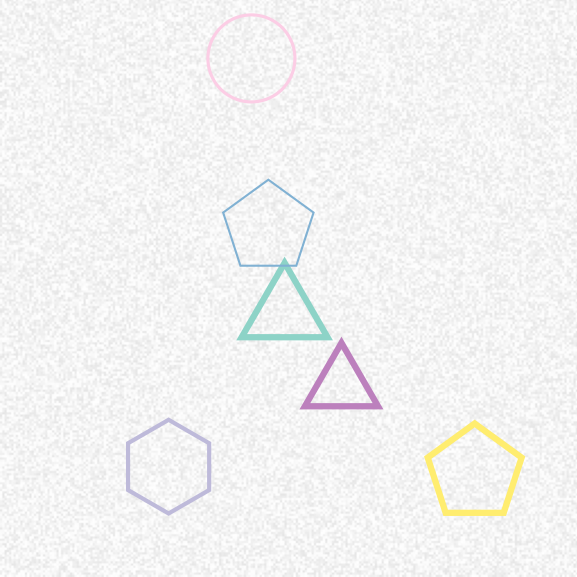[{"shape": "triangle", "thickness": 3, "radius": 0.43, "center": [0.493, 0.458]}, {"shape": "hexagon", "thickness": 2, "radius": 0.41, "center": [0.292, 0.191]}, {"shape": "pentagon", "thickness": 1, "radius": 0.41, "center": [0.465, 0.606]}, {"shape": "circle", "thickness": 1.5, "radius": 0.38, "center": [0.435, 0.898]}, {"shape": "triangle", "thickness": 3, "radius": 0.37, "center": [0.591, 0.332]}, {"shape": "pentagon", "thickness": 3, "radius": 0.43, "center": [0.822, 0.18]}]